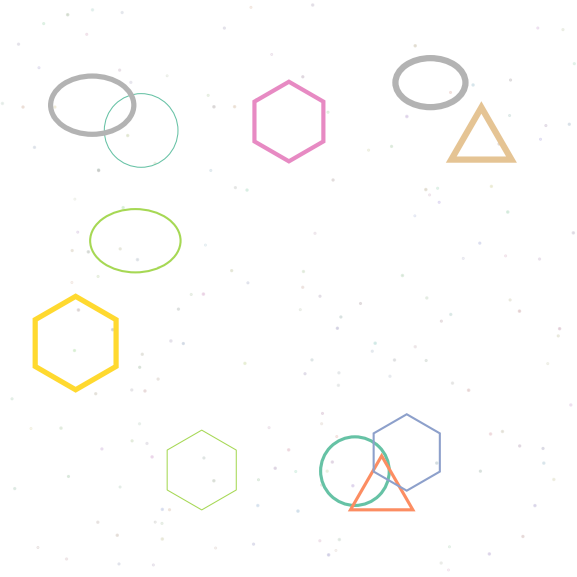[{"shape": "circle", "thickness": 0.5, "radius": 0.32, "center": [0.244, 0.773]}, {"shape": "circle", "thickness": 1.5, "radius": 0.3, "center": [0.615, 0.183]}, {"shape": "triangle", "thickness": 1.5, "radius": 0.31, "center": [0.661, 0.147]}, {"shape": "hexagon", "thickness": 1, "radius": 0.33, "center": [0.704, 0.216]}, {"shape": "hexagon", "thickness": 2, "radius": 0.34, "center": [0.5, 0.789]}, {"shape": "hexagon", "thickness": 0.5, "radius": 0.35, "center": [0.349, 0.185]}, {"shape": "oval", "thickness": 1, "radius": 0.39, "center": [0.234, 0.582]}, {"shape": "hexagon", "thickness": 2.5, "radius": 0.4, "center": [0.131, 0.405]}, {"shape": "triangle", "thickness": 3, "radius": 0.3, "center": [0.834, 0.753]}, {"shape": "oval", "thickness": 2.5, "radius": 0.36, "center": [0.16, 0.817]}, {"shape": "oval", "thickness": 3, "radius": 0.3, "center": [0.745, 0.856]}]